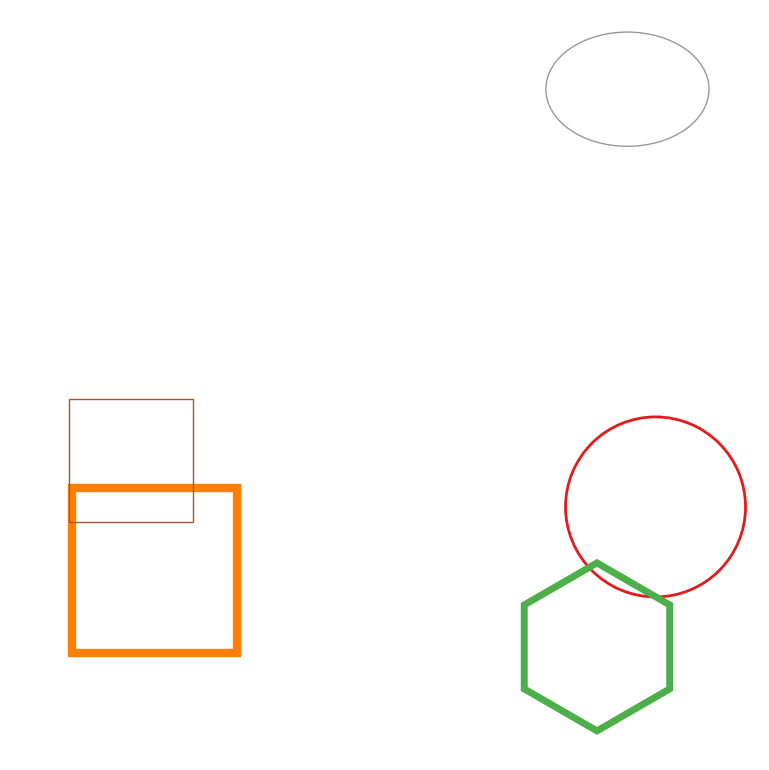[{"shape": "circle", "thickness": 1, "radius": 0.58, "center": [0.851, 0.342]}, {"shape": "hexagon", "thickness": 2.5, "radius": 0.55, "center": [0.775, 0.16]}, {"shape": "square", "thickness": 3, "radius": 0.54, "center": [0.201, 0.259]}, {"shape": "square", "thickness": 0.5, "radius": 0.4, "center": [0.17, 0.402]}, {"shape": "oval", "thickness": 0.5, "radius": 0.53, "center": [0.815, 0.884]}]